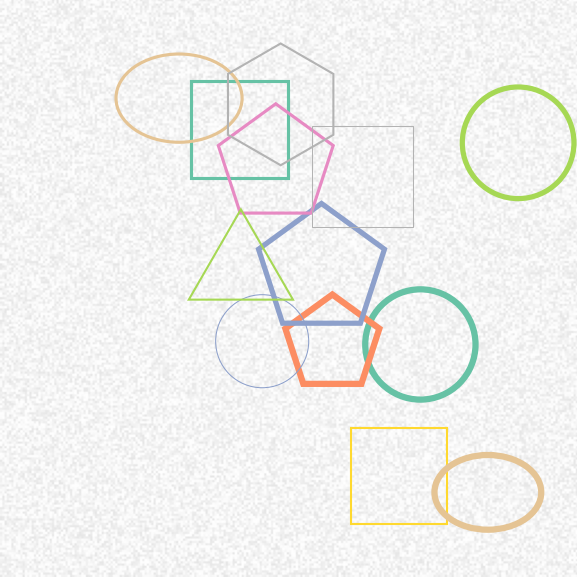[{"shape": "square", "thickness": 1.5, "radius": 0.42, "center": [0.415, 0.775]}, {"shape": "circle", "thickness": 3, "radius": 0.48, "center": [0.728, 0.403]}, {"shape": "pentagon", "thickness": 3, "radius": 0.43, "center": [0.575, 0.404]}, {"shape": "pentagon", "thickness": 2.5, "radius": 0.57, "center": [0.557, 0.532]}, {"shape": "circle", "thickness": 0.5, "radius": 0.4, "center": [0.454, 0.408]}, {"shape": "pentagon", "thickness": 1.5, "radius": 0.52, "center": [0.478, 0.715]}, {"shape": "triangle", "thickness": 1, "radius": 0.52, "center": [0.417, 0.532]}, {"shape": "circle", "thickness": 2.5, "radius": 0.48, "center": [0.897, 0.752]}, {"shape": "square", "thickness": 1, "radius": 0.41, "center": [0.691, 0.175]}, {"shape": "oval", "thickness": 3, "radius": 0.46, "center": [0.845, 0.147]}, {"shape": "oval", "thickness": 1.5, "radius": 0.55, "center": [0.31, 0.829]}, {"shape": "square", "thickness": 0.5, "radius": 0.44, "center": [0.628, 0.694]}, {"shape": "hexagon", "thickness": 1, "radius": 0.53, "center": [0.486, 0.818]}]